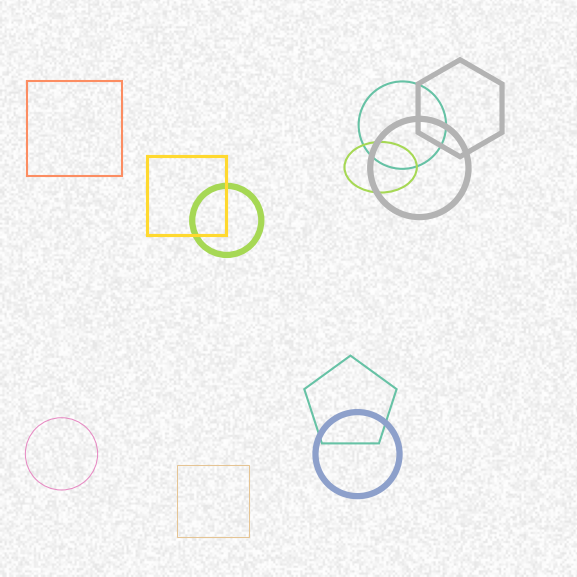[{"shape": "pentagon", "thickness": 1, "radius": 0.42, "center": [0.607, 0.299]}, {"shape": "circle", "thickness": 1, "radius": 0.38, "center": [0.697, 0.782]}, {"shape": "square", "thickness": 1, "radius": 0.41, "center": [0.129, 0.776]}, {"shape": "circle", "thickness": 3, "radius": 0.36, "center": [0.619, 0.213]}, {"shape": "circle", "thickness": 0.5, "radius": 0.31, "center": [0.106, 0.213]}, {"shape": "circle", "thickness": 3, "radius": 0.3, "center": [0.393, 0.618]}, {"shape": "oval", "thickness": 1, "radius": 0.31, "center": [0.659, 0.71]}, {"shape": "square", "thickness": 1.5, "radius": 0.34, "center": [0.323, 0.661]}, {"shape": "square", "thickness": 0.5, "radius": 0.31, "center": [0.369, 0.131]}, {"shape": "hexagon", "thickness": 2.5, "radius": 0.42, "center": [0.797, 0.812]}, {"shape": "circle", "thickness": 3, "radius": 0.43, "center": [0.726, 0.708]}]